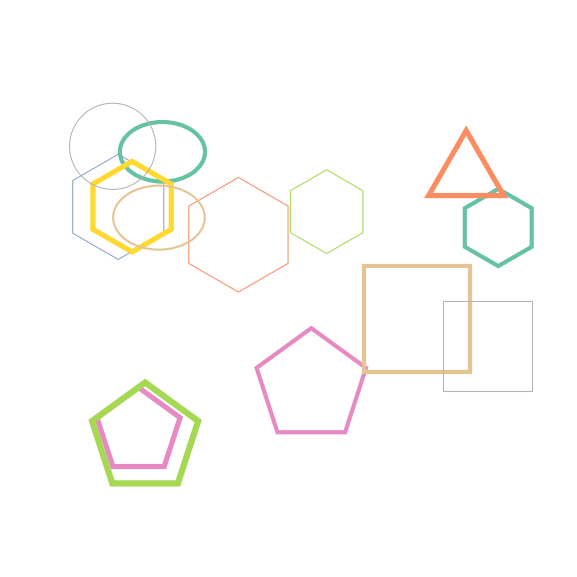[{"shape": "oval", "thickness": 2, "radius": 0.37, "center": [0.281, 0.736]}, {"shape": "hexagon", "thickness": 2, "radius": 0.33, "center": [0.863, 0.605]}, {"shape": "hexagon", "thickness": 0.5, "radius": 0.5, "center": [0.413, 0.593]}, {"shape": "triangle", "thickness": 2.5, "radius": 0.38, "center": [0.807, 0.698]}, {"shape": "hexagon", "thickness": 0.5, "radius": 0.46, "center": [0.205, 0.641]}, {"shape": "pentagon", "thickness": 2, "radius": 0.5, "center": [0.539, 0.331]}, {"shape": "pentagon", "thickness": 2.5, "radius": 0.38, "center": [0.24, 0.252]}, {"shape": "hexagon", "thickness": 0.5, "radius": 0.36, "center": [0.566, 0.633]}, {"shape": "pentagon", "thickness": 3, "radius": 0.48, "center": [0.251, 0.24]}, {"shape": "hexagon", "thickness": 2.5, "radius": 0.39, "center": [0.229, 0.641]}, {"shape": "oval", "thickness": 1, "radius": 0.4, "center": [0.275, 0.622]}, {"shape": "square", "thickness": 2, "radius": 0.46, "center": [0.722, 0.447]}, {"shape": "circle", "thickness": 0.5, "radius": 0.37, "center": [0.195, 0.746]}, {"shape": "square", "thickness": 0.5, "radius": 0.39, "center": [0.844, 0.4]}]